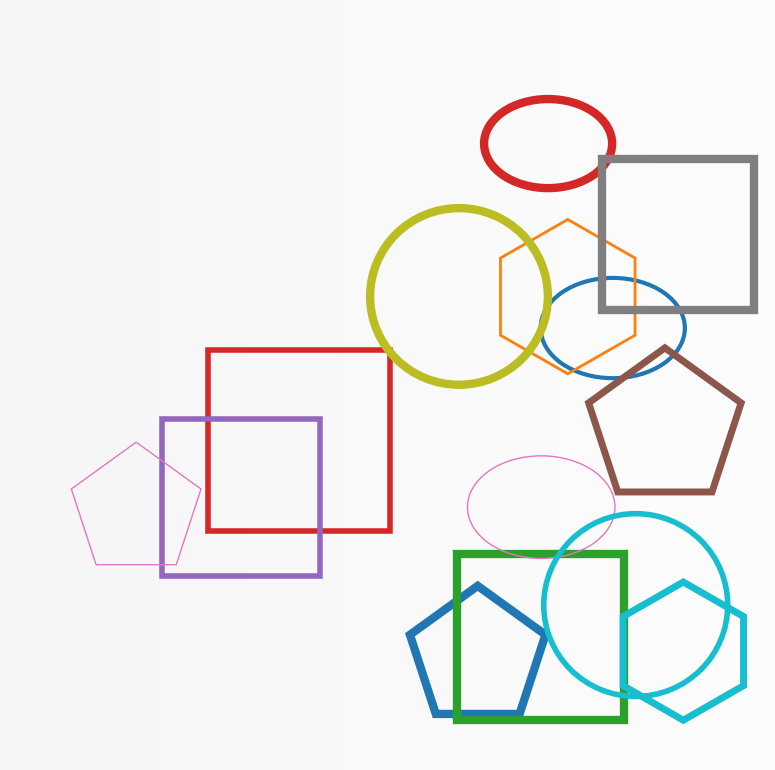[{"shape": "oval", "thickness": 1.5, "radius": 0.47, "center": [0.791, 0.574]}, {"shape": "pentagon", "thickness": 3, "radius": 0.46, "center": [0.616, 0.147]}, {"shape": "hexagon", "thickness": 1, "radius": 0.5, "center": [0.733, 0.615]}, {"shape": "square", "thickness": 3, "radius": 0.54, "center": [0.698, 0.172]}, {"shape": "square", "thickness": 2, "radius": 0.59, "center": [0.386, 0.428]}, {"shape": "oval", "thickness": 3, "radius": 0.41, "center": [0.707, 0.814]}, {"shape": "square", "thickness": 2, "radius": 0.51, "center": [0.311, 0.354]}, {"shape": "pentagon", "thickness": 2.5, "radius": 0.52, "center": [0.858, 0.445]}, {"shape": "pentagon", "thickness": 0.5, "radius": 0.44, "center": [0.176, 0.338]}, {"shape": "oval", "thickness": 0.5, "radius": 0.48, "center": [0.698, 0.341]}, {"shape": "square", "thickness": 3, "radius": 0.49, "center": [0.874, 0.696]}, {"shape": "circle", "thickness": 3, "radius": 0.57, "center": [0.592, 0.615]}, {"shape": "circle", "thickness": 2, "radius": 0.59, "center": [0.82, 0.214]}, {"shape": "hexagon", "thickness": 2.5, "radius": 0.45, "center": [0.882, 0.154]}]